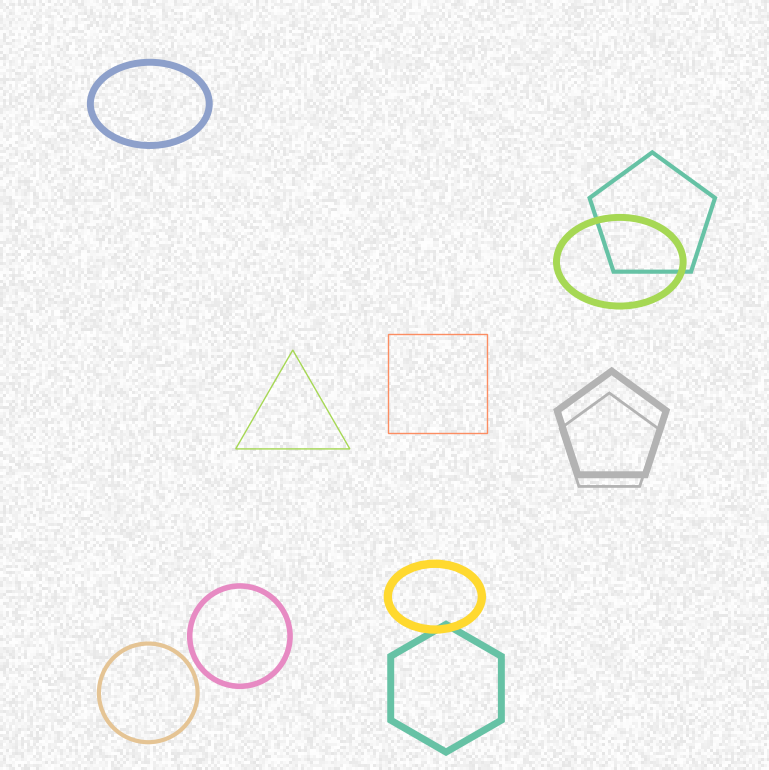[{"shape": "hexagon", "thickness": 2.5, "radius": 0.41, "center": [0.579, 0.106]}, {"shape": "pentagon", "thickness": 1.5, "radius": 0.43, "center": [0.847, 0.716]}, {"shape": "square", "thickness": 0.5, "radius": 0.32, "center": [0.568, 0.502]}, {"shape": "oval", "thickness": 2.5, "radius": 0.39, "center": [0.195, 0.865]}, {"shape": "circle", "thickness": 2, "radius": 0.33, "center": [0.312, 0.174]}, {"shape": "triangle", "thickness": 0.5, "radius": 0.43, "center": [0.38, 0.46]}, {"shape": "oval", "thickness": 2.5, "radius": 0.41, "center": [0.805, 0.66]}, {"shape": "oval", "thickness": 3, "radius": 0.31, "center": [0.565, 0.225]}, {"shape": "circle", "thickness": 1.5, "radius": 0.32, "center": [0.193, 0.1]}, {"shape": "pentagon", "thickness": 1, "radius": 0.34, "center": [0.791, 0.423]}, {"shape": "pentagon", "thickness": 2.5, "radius": 0.37, "center": [0.794, 0.444]}]